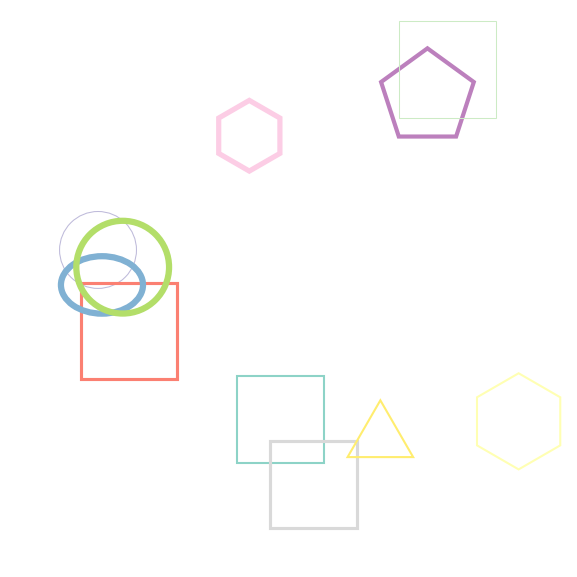[{"shape": "square", "thickness": 1, "radius": 0.38, "center": [0.486, 0.273]}, {"shape": "hexagon", "thickness": 1, "radius": 0.42, "center": [0.898, 0.27]}, {"shape": "circle", "thickness": 0.5, "radius": 0.33, "center": [0.17, 0.566]}, {"shape": "square", "thickness": 1.5, "radius": 0.42, "center": [0.224, 0.426]}, {"shape": "oval", "thickness": 3, "radius": 0.36, "center": [0.177, 0.506]}, {"shape": "circle", "thickness": 3, "radius": 0.4, "center": [0.212, 0.537]}, {"shape": "hexagon", "thickness": 2.5, "radius": 0.31, "center": [0.432, 0.764]}, {"shape": "square", "thickness": 1.5, "radius": 0.38, "center": [0.543, 0.16]}, {"shape": "pentagon", "thickness": 2, "radius": 0.42, "center": [0.74, 0.831]}, {"shape": "square", "thickness": 0.5, "radius": 0.42, "center": [0.776, 0.879]}, {"shape": "triangle", "thickness": 1, "radius": 0.33, "center": [0.659, 0.24]}]